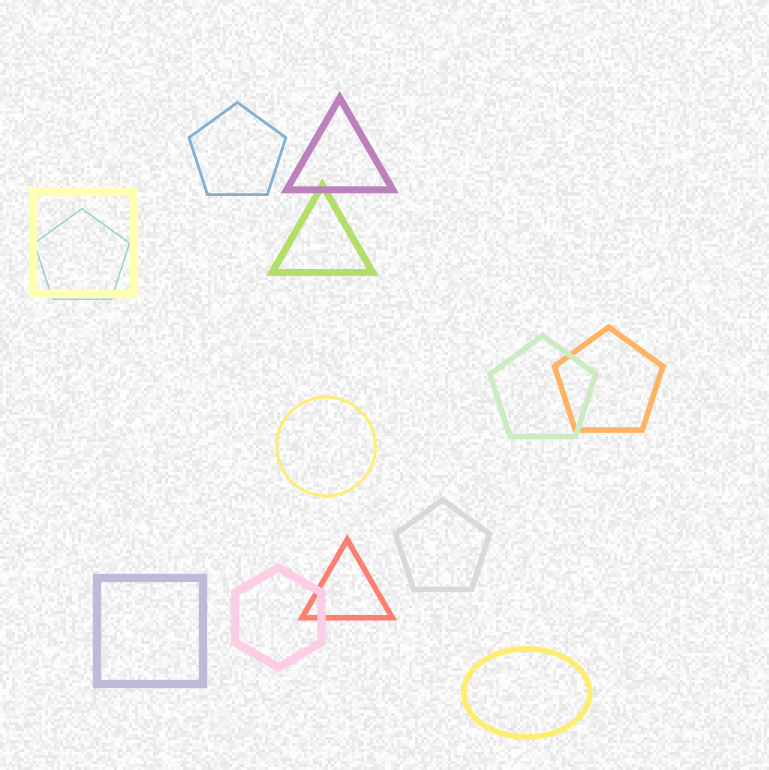[{"shape": "pentagon", "thickness": 0.5, "radius": 0.33, "center": [0.106, 0.664]}, {"shape": "square", "thickness": 3, "radius": 0.33, "center": [0.109, 0.685]}, {"shape": "square", "thickness": 3, "radius": 0.34, "center": [0.195, 0.181]}, {"shape": "triangle", "thickness": 2, "radius": 0.34, "center": [0.451, 0.232]}, {"shape": "pentagon", "thickness": 1, "radius": 0.33, "center": [0.308, 0.801]}, {"shape": "pentagon", "thickness": 2, "radius": 0.37, "center": [0.79, 0.501]}, {"shape": "triangle", "thickness": 2.5, "radius": 0.38, "center": [0.419, 0.684]}, {"shape": "hexagon", "thickness": 3, "radius": 0.32, "center": [0.361, 0.198]}, {"shape": "pentagon", "thickness": 2, "radius": 0.32, "center": [0.575, 0.287]}, {"shape": "triangle", "thickness": 2.5, "radius": 0.4, "center": [0.441, 0.793]}, {"shape": "pentagon", "thickness": 2, "radius": 0.36, "center": [0.705, 0.492]}, {"shape": "oval", "thickness": 2, "radius": 0.41, "center": [0.684, 0.1]}, {"shape": "circle", "thickness": 1, "radius": 0.32, "center": [0.424, 0.42]}]